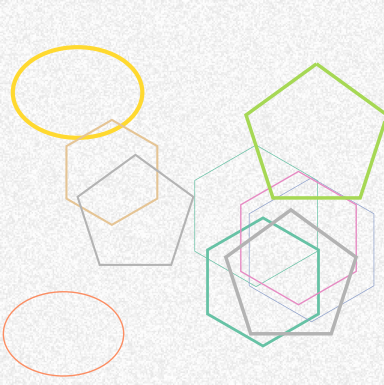[{"shape": "hexagon", "thickness": 2, "radius": 0.83, "center": [0.683, 0.268]}, {"shape": "hexagon", "thickness": 0.5, "radius": 0.92, "center": [0.665, 0.439]}, {"shape": "oval", "thickness": 1, "radius": 0.78, "center": [0.165, 0.133]}, {"shape": "hexagon", "thickness": 0.5, "radius": 0.94, "center": [0.809, 0.351]}, {"shape": "hexagon", "thickness": 1, "radius": 0.87, "center": [0.775, 0.382]}, {"shape": "pentagon", "thickness": 2.5, "radius": 0.96, "center": [0.822, 0.642]}, {"shape": "oval", "thickness": 3, "radius": 0.84, "center": [0.201, 0.76]}, {"shape": "hexagon", "thickness": 1.5, "radius": 0.68, "center": [0.291, 0.552]}, {"shape": "pentagon", "thickness": 1.5, "radius": 0.79, "center": [0.352, 0.44]}, {"shape": "pentagon", "thickness": 2.5, "radius": 0.89, "center": [0.756, 0.277]}]